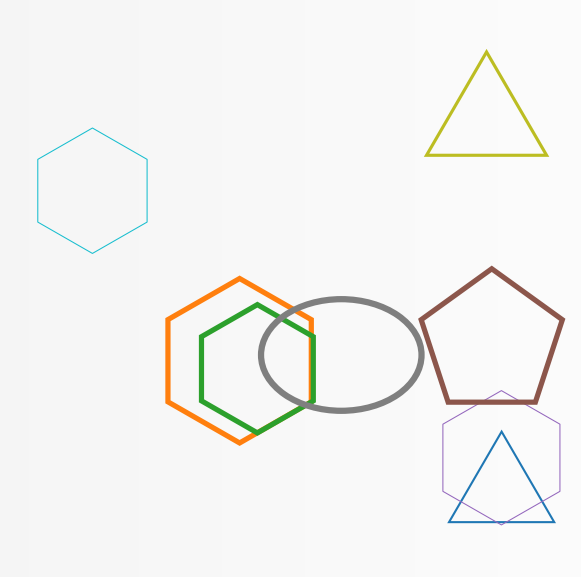[{"shape": "triangle", "thickness": 1, "radius": 0.52, "center": [0.863, 0.147]}, {"shape": "hexagon", "thickness": 2.5, "radius": 0.71, "center": [0.412, 0.374]}, {"shape": "hexagon", "thickness": 2.5, "radius": 0.56, "center": [0.443, 0.361]}, {"shape": "hexagon", "thickness": 0.5, "radius": 0.58, "center": [0.863, 0.206]}, {"shape": "pentagon", "thickness": 2.5, "radius": 0.64, "center": [0.846, 0.406]}, {"shape": "oval", "thickness": 3, "radius": 0.69, "center": [0.587, 0.384]}, {"shape": "triangle", "thickness": 1.5, "radius": 0.6, "center": [0.837, 0.79]}, {"shape": "hexagon", "thickness": 0.5, "radius": 0.54, "center": [0.159, 0.669]}]